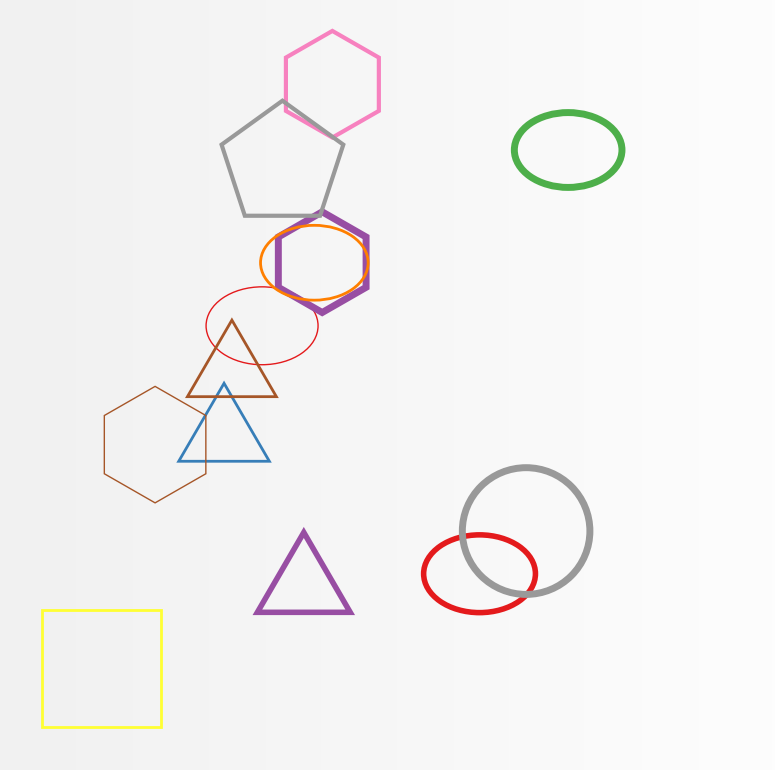[{"shape": "oval", "thickness": 0.5, "radius": 0.36, "center": [0.338, 0.577]}, {"shape": "oval", "thickness": 2, "radius": 0.36, "center": [0.619, 0.255]}, {"shape": "triangle", "thickness": 1, "radius": 0.34, "center": [0.289, 0.435]}, {"shape": "oval", "thickness": 2.5, "radius": 0.35, "center": [0.733, 0.805]}, {"shape": "hexagon", "thickness": 2.5, "radius": 0.33, "center": [0.416, 0.66]}, {"shape": "triangle", "thickness": 2, "radius": 0.35, "center": [0.392, 0.239]}, {"shape": "oval", "thickness": 1, "radius": 0.35, "center": [0.406, 0.659]}, {"shape": "square", "thickness": 1, "radius": 0.38, "center": [0.131, 0.132]}, {"shape": "hexagon", "thickness": 0.5, "radius": 0.38, "center": [0.2, 0.423]}, {"shape": "triangle", "thickness": 1, "radius": 0.33, "center": [0.299, 0.518]}, {"shape": "hexagon", "thickness": 1.5, "radius": 0.35, "center": [0.429, 0.891]}, {"shape": "circle", "thickness": 2.5, "radius": 0.41, "center": [0.679, 0.31]}, {"shape": "pentagon", "thickness": 1.5, "radius": 0.41, "center": [0.364, 0.787]}]